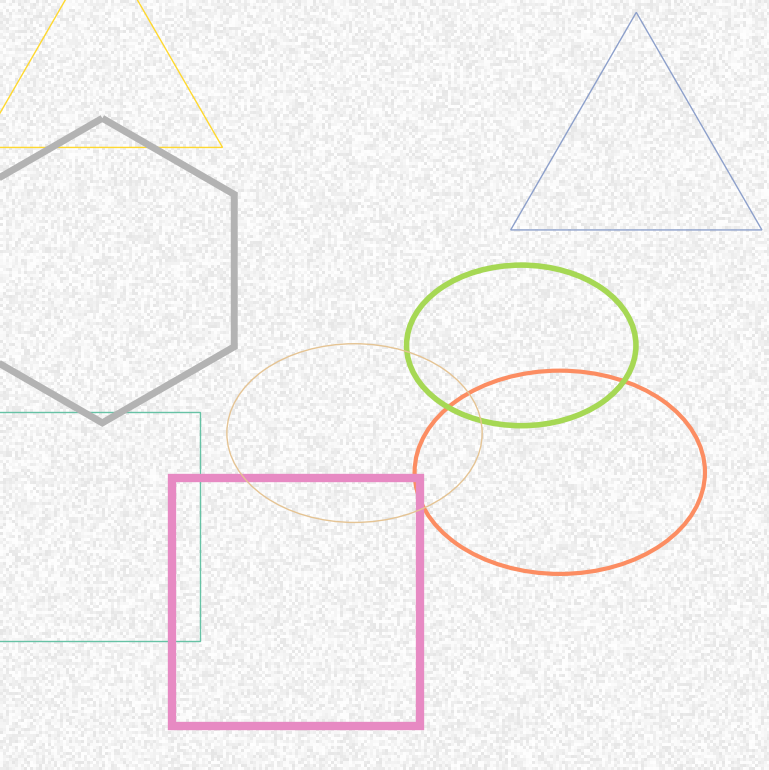[{"shape": "square", "thickness": 0.5, "radius": 0.74, "center": [0.111, 0.316]}, {"shape": "oval", "thickness": 1.5, "radius": 0.94, "center": [0.727, 0.387]}, {"shape": "triangle", "thickness": 0.5, "radius": 0.94, "center": [0.826, 0.796]}, {"shape": "square", "thickness": 3, "radius": 0.8, "center": [0.384, 0.218]}, {"shape": "oval", "thickness": 2, "radius": 0.74, "center": [0.677, 0.551]}, {"shape": "triangle", "thickness": 0.5, "radius": 0.91, "center": [0.132, 0.899]}, {"shape": "oval", "thickness": 0.5, "radius": 0.83, "center": [0.46, 0.438]}, {"shape": "hexagon", "thickness": 2.5, "radius": 0.99, "center": [0.133, 0.649]}]